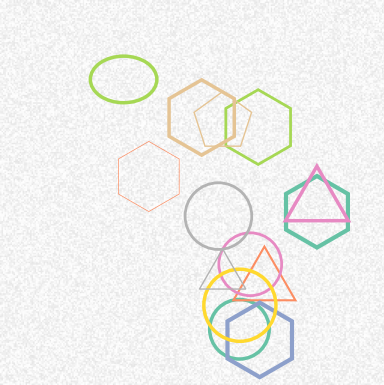[{"shape": "hexagon", "thickness": 3, "radius": 0.46, "center": [0.823, 0.45]}, {"shape": "circle", "thickness": 2.5, "radius": 0.39, "center": [0.622, 0.145]}, {"shape": "triangle", "thickness": 1.5, "radius": 0.46, "center": [0.687, 0.267]}, {"shape": "hexagon", "thickness": 0.5, "radius": 0.46, "center": [0.387, 0.542]}, {"shape": "hexagon", "thickness": 3, "radius": 0.48, "center": [0.675, 0.117]}, {"shape": "triangle", "thickness": 2.5, "radius": 0.47, "center": [0.823, 0.474]}, {"shape": "circle", "thickness": 2, "radius": 0.41, "center": [0.65, 0.314]}, {"shape": "oval", "thickness": 2.5, "radius": 0.43, "center": [0.321, 0.794]}, {"shape": "hexagon", "thickness": 2, "radius": 0.49, "center": [0.671, 0.67]}, {"shape": "circle", "thickness": 2.5, "radius": 0.47, "center": [0.623, 0.207]}, {"shape": "pentagon", "thickness": 1, "radius": 0.39, "center": [0.579, 0.684]}, {"shape": "hexagon", "thickness": 2.5, "radius": 0.49, "center": [0.524, 0.695]}, {"shape": "triangle", "thickness": 1, "radius": 0.35, "center": [0.578, 0.284]}, {"shape": "circle", "thickness": 2, "radius": 0.43, "center": [0.567, 0.439]}]